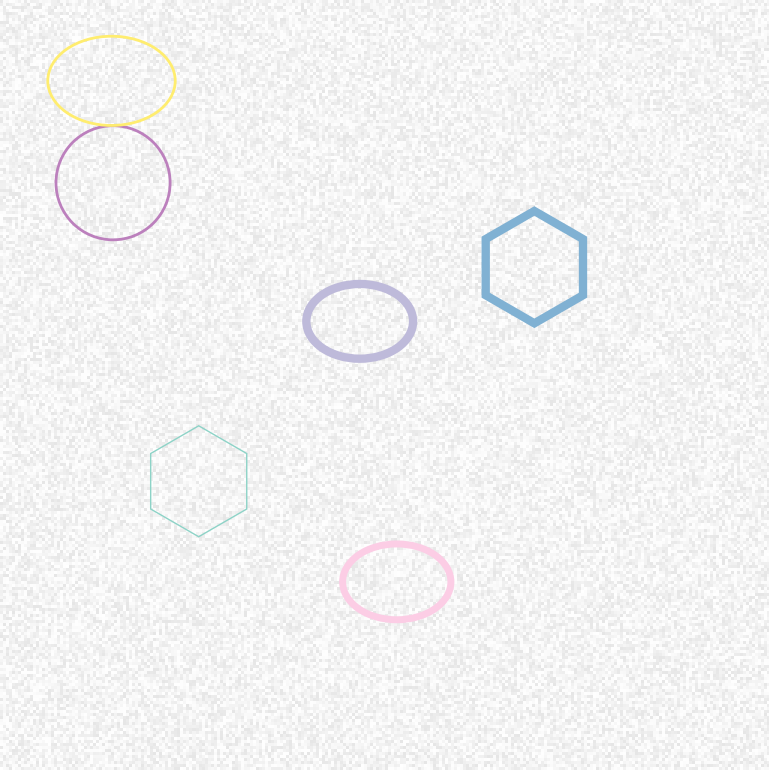[{"shape": "hexagon", "thickness": 0.5, "radius": 0.36, "center": [0.258, 0.375]}, {"shape": "oval", "thickness": 3, "radius": 0.35, "center": [0.467, 0.583]}, {"shape": "hexagon", "thickness": 3, "radius": 0.36, "center": [0.694, 0.653]}, {"shape": "oval", "thickness": 2.5, "radius": 0.35, "center": [0.515, 0.244]}, {"shape": "circle", "thickness": 1, "radius": 0.37, "center": [0.147, 0.763]}, {"shape": "oval", "thickness": 1, "radius": 0.41, "center": [0.145, 0.895]}]